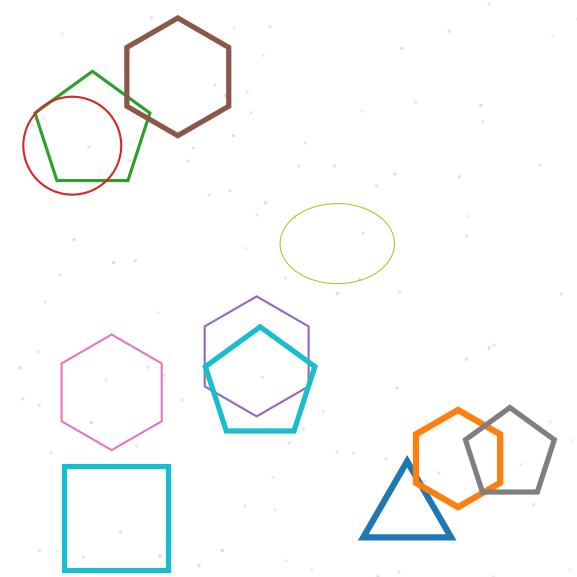[{"shape": "triangle", "thickness": 3, "radius": 0.44, "center": [0.705, 0.113]}, {"shape": "hexagon", "thickness": 3, "radius": 0.42, "center": [0.793, 0.205]}, {"shape": "pentagon", "thickness": 1.5, "radius": 0.52, "center": [0.16, 0.771]}, {"shape": "circle", "thickness": 1, "radius": 0.42, "center": [0.125, 0.747]}, {"shape": "hexagon", "thickness": 1, "radius": 0.52, "center": [0.444, 0.382]}, {"shape": "hexagon", "thickness": 2.5, "radius": 0.51, "center": [0.308, 0.866]}, {"shape": "hexagon", "thickness": 1, "radius": 0.5, "center": [0.193, 0.32]}, {"shape": "pentagon", "thickness": 2.5, "radius": 0.4, "center": [0.883, 0.213]}, {"shape": "oval", "thickness": 0.5, "radius": 0.5, "center": [0.584, 0.577]}, {"shape": "pentagon", "thickness": 2.5, "radius": 0.5, "center": [0.45, 0.334]}, {"shape": "square", "thickness": 2.5, "radius": 0.45, "center": [0.201, 0.103]}]